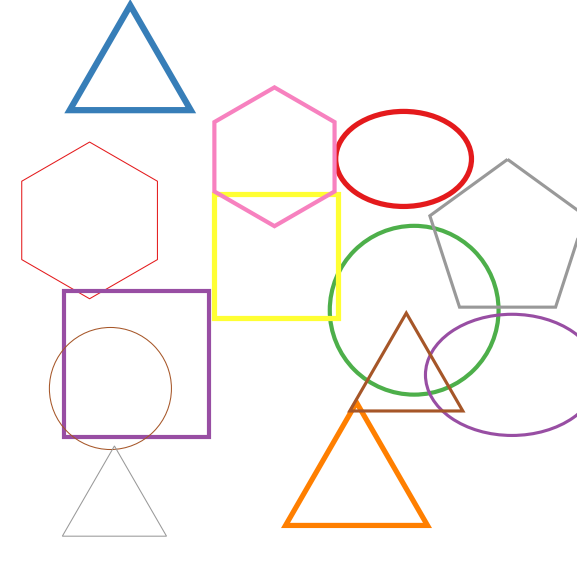[{"shape": "oval", "thickness": 2.5, "radius": 0.59, "center": [0.699, 0.724]}, {"shape": "hexagon", "thickness": 0.5, "radius": 0.68, "center": [0.155, 0.617]}, {"shape": "triangle", "thickness": 3, "radius": 0.6, "center": [0.226, 0.869]}, {"shape": "circle", "thickness": 2, "radius": 0.73, "center": [0.717, 0.462]}, {"shape": "oval", "thickness": 1.5, "radius": 0.75, "center": [0.887, 0.35]}, {"shape": "square", "thickness": 2, "radius": 0.63, "center": [0.236, 0.369]}, {"shape": "triangle", "thickness": 2.5, "radius": 0.71, "center": [0.617, 0.16]}, {"shape": "square", "thickness": 2.5, "radius": 0.54, "center": [0.478, 0.556]}, {"shape": "triangle", "thickness": 1.5, "radius": 0.57, "center": [0.704, 0.344]}, {"shape": "circle", "thickness": 0.5, "radius": 0.53, "center": [0.191, 0.326]}, {"shape": "hexagon", "thickness": 2, "radius": 0.6, "center": [0.475, 0.728]}, {"shape": "triangle", "thickness": 0.5, "radius": 0.52, "center": [0.198, 0.123]}, {"shape": "pentagon", "thickness": 1.5, "radius": 0.71, "center": [0.879, 0.582]}]